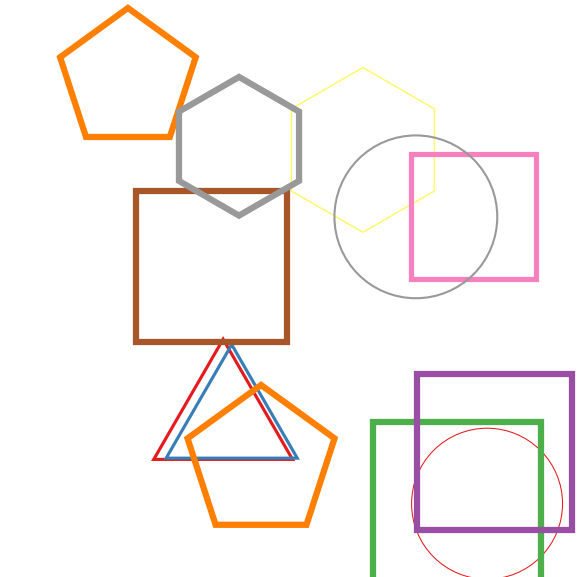[{"shape": "circle", "thickness": 0.5, "radius": 0.65, "center": [0.843, 0.127]}, {"shape": "triangle", "thickness": 1.5, "radius": 0.69, "center": [0.386, 0.273]}, {"shape": "triangle", "thickness": 1.5, "radius": 0.66, "center": [0.401, 0.271]}, {"shape": "square", "thickness": 3, "radius": 0.73, "center": [0.792, 0.123]}, {"shape": "square", "thickness": 3, "radius": 0.67, "center": [0.856, 0.216]}, {"shape": "pentagon", "thickness": 3, "radius": 0.62, "center": [0.222, 0.862]}, {"shape": "pentagon", "thickness": 3, "radius": 0.67, "center": [0.452, 0.199]}, {"shape": "hexagon", "thickness": 0.5, "radius": 0.71, "center": [0.628, 0.74]}, {"shape": "square", "thickness": 3, "radius": 0.65, "center": [0.367, 0.537]}, {"shape": "square", "thickness": 2.5, "radius": 0.54, "center": [0.82, 0.625]}, {"shape": "circle", "thickness": 1, "radius": 0.7, "center": [0.72, 0.624]}, {"shape": "hexagon", "thickness": 3, "radius": 0.6, "center": [0.414, 0.746]}]